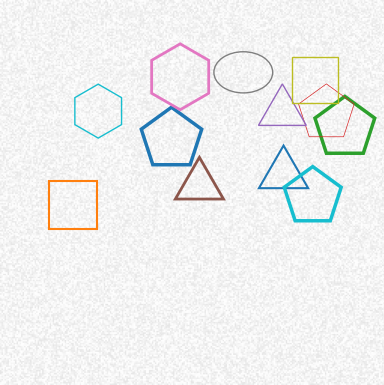[{"shape": "triangle", "thickness": 1.5, "radius": 0.37, "center": [0.736, 0.548]}, {"shape": "pentagon", "thickness": 2.5, "radius": 0.41, "center": [0.445, 0.639]}, {"shape": "square", "thickness": 1.5, "radius": 0.31, "center": [0.19, 0.468]}, {"shape": "pentagon", "thickness": 2.5, "radius": 0.41, "center": [0.896, 0.668]}, {"shape": "pentagon", "thickness": 0.5, "radius": 0.38, "center": [0.848, 0.706]}, {"shape": "triangle", "thickness": 1, "radius": 0.36, "center": [0.733, 0.71]}, {"shape": "triangle", "thickness": 2, "radius": 0.36, "center": [0.518, 0.519]}, {"shape": "hexagon", "thickness": 2, "radius": 0.43, "center": [0.468, 0.801]}, {"shape": "oval", "thickness": 1, "radius": 0.38, "center": [0.632, 0.812]}, {"shape": "square", "thickness": 1, "radius": 0.3, "center": [0.819, 0.793]}, {"shape": "hexagon", "thickness": 1, "radius": 0.35, "center": [0.255, 0.711]}, {"shape": "pentagon", "thickness": 2.5, "radius": 0.39, "center": [0.812, 0.49]}]